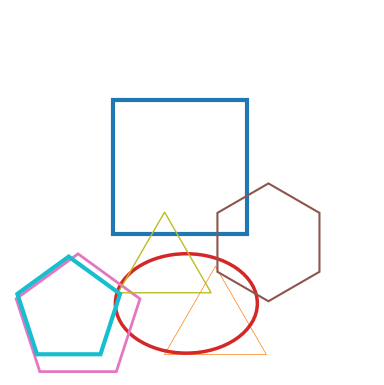[{"shape": "square", "thickness": 3, "radius": 0.87, "center": [0.468, 0.567]}, {"shape": "triangle", "thickness": 0.5, "radius": 0.76, "center": [0.56, 0.155]}, {"shape": "oval", "thickness": 2.5, "radius": 0.92, "center": [0.484, 0.212]}, {"shape": "hexagon", "thickness": 1.5, "radius": 0.77, "center": [0.697, 0.371]}, {"shape": "pentagon", "thickness": 2, "radius": 0.85, "center": [0.203, 0.172]}, {"shape": "triangle", "thickness": 1, "radius": 0.7, "center": [0.427, 0.309]}, {"shape": "pentagon", "thickness": 3, "radius": 0.7, "center": [0.178, 0.193]}]